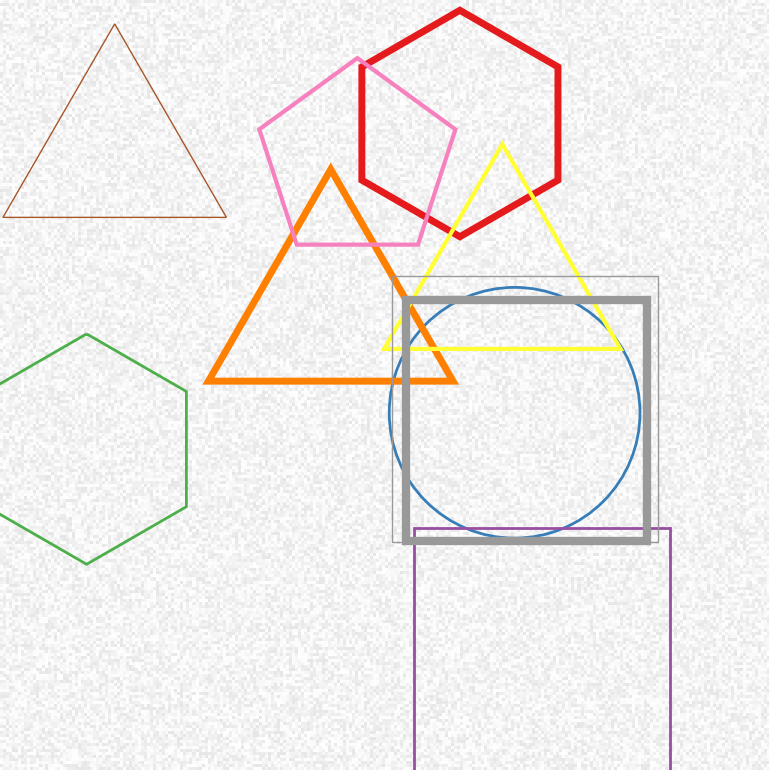[{"shape": "hexagon", "thickness": 2.5, "radius": 0.74, "center": [0.597, 0.84]}, {"shape": "circle", "thickness": 1, "radius": 0.81, "center": [0.668, 0.464]}, {"shape": "hexagon", "thickness": 1, "radius": 0.75, "center": [0.112, 0.417]}, {"shape": "square", "thickness": 1, "radius": 0.83, "center": [0.704, 0.147]}, {"shape": "triangle", "thickness": 2.5, "radius": 0.92, "center": [0.43, 0.597]}, {"shape": "triangle", "thickness": 1.5, "radius": 0.89, "center": [0.652, 0.635]}, {"shape": "triangle", "thickness": 0.5, "radius": 0.84, "center": [0.149, 0.801]}, {"shape": "pentagon", "thickness": 1.5, "radius": 0.67, "center": [0.464, 0.791]}, {"shape": "square", "thickness": 0.5, "radius": 0.86, "center": [0.682, 0.469]}, {"shape": "square", "thickness": 3, "radius": 0.78, "center": [0.684, 0.454]}]